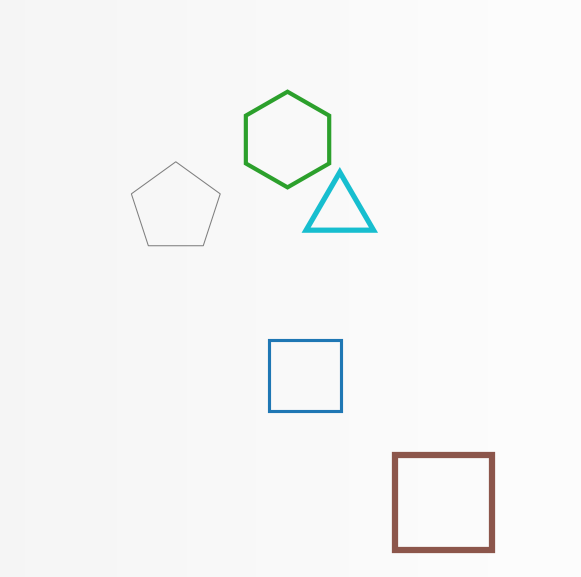[{"shape": "square", "thickness": 1.5, "radius": 0.31, "center": [0.525, 0.349]}, {"shape": "hexagon", "thickness": 2, "radius": 0.41, "center": [0.495, 0.758]}, {"shape": "square", "thickness": 3, "radius": 0.41, "center": [0.763, 0.129]}, {"shape": "pentagon", "thickness": 0.5, "radius": 0.4, "center": [0.302, 0.639]}, {"shape": "triangle", "thickness": 2.5, "radius": 0.33, "center": [0.585, 0.634]}]